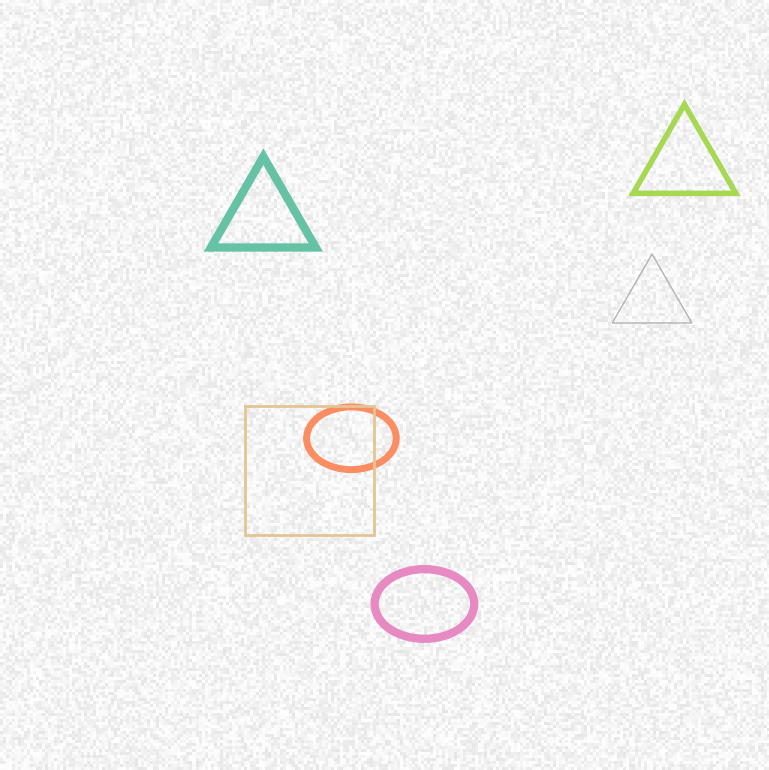[{"shape": "triangle", "thickness": 3, "radius": 0.39, "center": [0.342, 0.718]}, {"shape": "oval", "thickness": 2.5, "radius": 0.29, "center": [0.456, 0.431]}, {"shape": "oval", "thickness": 3, "radius": 0.32, "center": [0.551, 0.216]}, {"shape": "triangle", "thickness": 2, "radius": 0.39, "center": [0.889, 0.787]}, {"shape": "square", "thickness": 1, "radius": 0.42, "center": [0.402, 0.388]}, {"shape": "triangle", "thickness": 0.5, "radius": 0.3, "center": [0.847, 0.61]}]